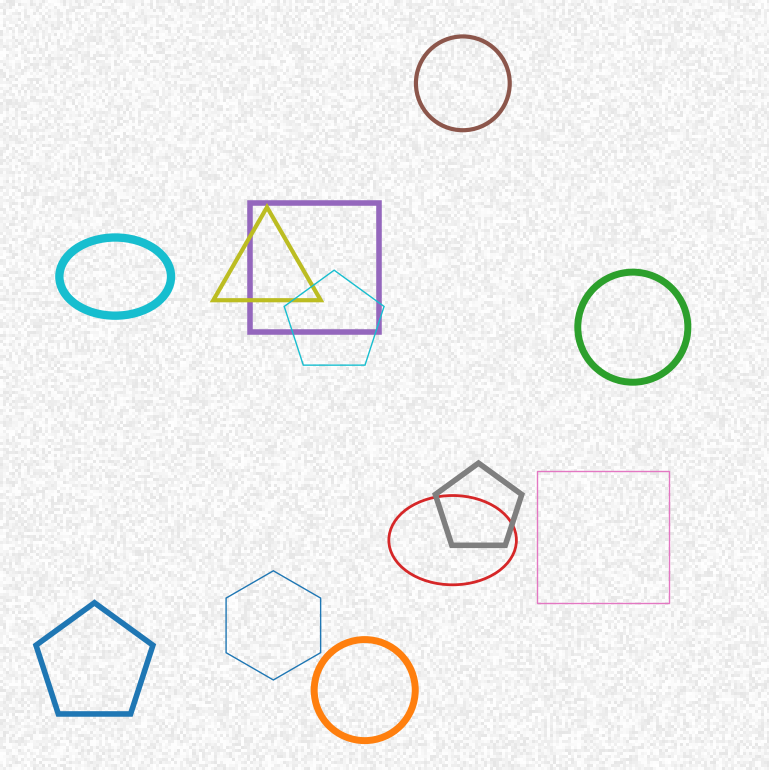[{"shape": "hexagon", "thickness": 0.5, "radius": 0.35, "center": [0.355, 0.188]}, {"shape": "pentagon", "thickness": 2, "radius": 0.4, "center": [0.123, 0.137]}, {"shape": "circle", "thickness": 2.5, "radius": 0.33, "center": [0.474, 0.104]}, {"shape": "circle", "thickness": 2.5, "radius": 0.36, "center": [0.822, 0.575]}, {"shape": "oval", "thickness": 1, "radius": 0.41, "center": [0.588, 0.298]}, {"shape": "square", "thickness": 2, "radius": 0.42, "center": [0.409, 0.652]}, {"shape": "circle", "thickness": 1.5, "radius": 0.3, "center": [0.601, 0.892]}, {"shape": "square", "thickness": 0.5, "radius": 0.43, "center": [0.783, 0.303]}, {"shape": "pentagon", "thickness": 2, "radius": 0.3, "center": [0.621, 0.34]}, {"shape": "triangle", "thickness": 1.5, "radius": 0.4, "center": [0.347, 0.65]}, {"shape": "oval", "thickness": 3, "radius": 0.36, "center": [0.15, 0.641]}, {"shape": "pentagon", "thickness": 0.5, "radius": 0.34, "center": [0.434, 0.581]}]